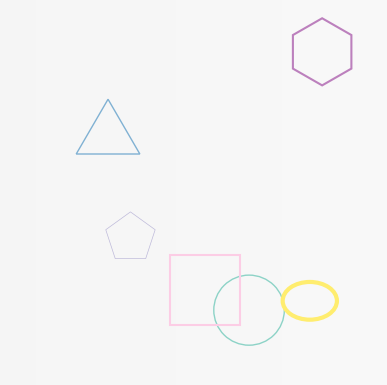[{"shape": "circle", "thickness": 1, "radius": 0.45, "center": [0.643, 0.194]}, {"shape": "pentagon", "thickness": 0.5, "radius": 0.33, "center": [0.337, 0.383]}, {"shape": "triangle", "thickness": 1, "radius": 0.47, "center": [0.279, 0.647]}, {"shape": "square", "thickness": 1.5, "radius": 0.45, "center": [0.529, 0.247]}, {"shape": "hexagon", "thickness": 1.5, "radius": 0.44, "center": [0.831, 0.865]}, {"shape": "oval", "thickness": 3, "radius": 0.35, "center": [0.8, 0.219]}]